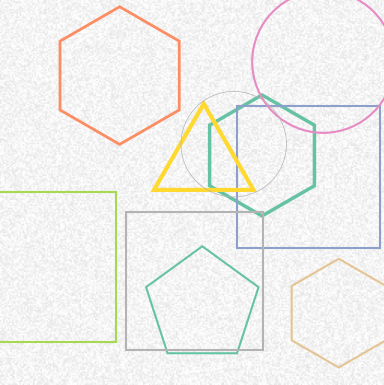[{"shape": "pentagon", "thickness": 1.5, "radius": 0.77, "center": [0.525, 0.207]}, {"shape": "hexagon", "thickness": 2.5, "radius": 0.79, "center": [0.681, 0.596]}, {"shape": "hexagon", "thickness": 2, "radius": 0.89, "center": [0.311, 0.804]}, {"shape": "square", "thickness": 1.5, "radius": 0.92, "center": [0.802, 0.54]}, {"shape": "circle", "thickness": 1.5, "radius": 0.92, "center": [0.84, 0.84]}, {"shape": "square", "thickness": 1.5, "radius": 0.97, "center": [0.108, 0.306]}, {"shape": "triangle", "thickness": 3, "radius": 0.75, "center": [0.529, 0.581]}, {"shape": "hexagon", "thickness": 1.5, "radius": 0.71, "center": [0.88, 0.187]}, {"shape": "square", "thickness": 1.5, "radius": 0.89, "center": [0.505, 0.27]}, {"shape": "circle", "thickness": 0.5, "radius": 0.69, "center": [0.607, 0.626]}]